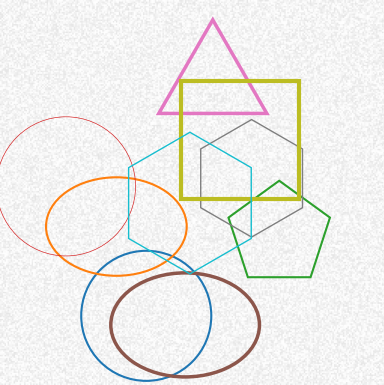[{"shape": "circle", "thickness": 1.5, "radius": 0.84, "center": [0.38, 0.18]}, {"shape": "oval", "thickness": 1.5, "radius": 0.91, "center": [0.302, 0.412]}, {"shape": "pentagon", "thickness": 1.5, "radius": 0.69, "center": [0.725, 0.392]}, {"shape": "circle", "thickness": 0.5, "radius": 0.9, "center": [0.171, 0.516]}, {"shape": "oval", "thickness": 2.5, "radius": 0.97, "center": [0.481, 0.156]}, {"shape": "triangle", "thickness": 2.5, "radius": 0.81, "center": [0.553, 0.786]}, {"shape": "hexagon", "thickness": 1, "radius": 0.76, "center": [0.654, 0.537]}, {"shape": "square", "thickness": 3, "radius": 0.77, "center": [0.622, 0.636]}, {"shape": "hexagon", "thickness": 1, "radius": 0.92, "center": [0.493, 0.473]}]